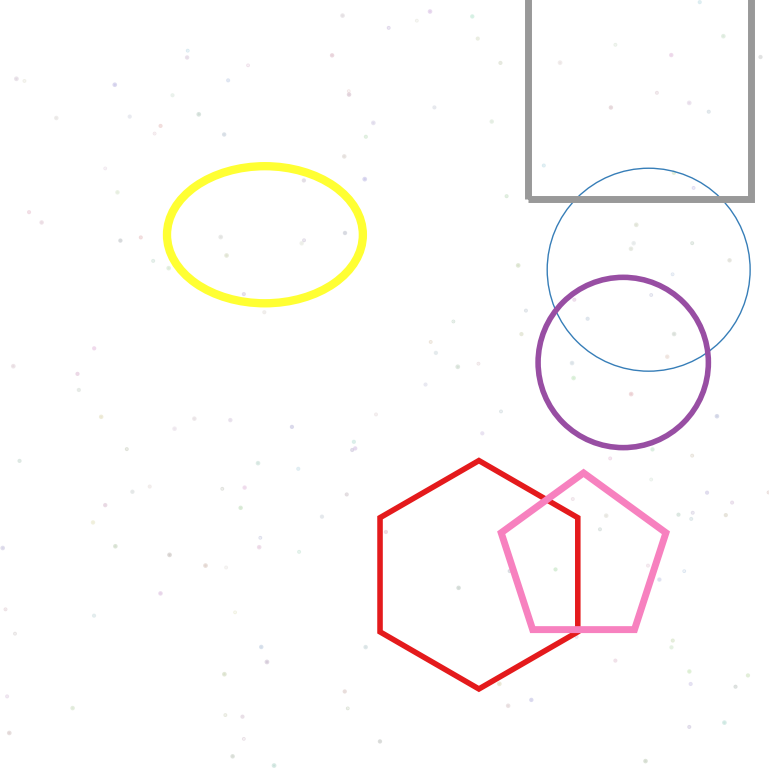[{"shape": "hexagon", "thickness": 2, "radius": 0.74, "center": [0.622, 0.254]}, {"shape": "circle", "thickness": 0.5, "radius": 0.66, "center": [0.842, 0.65]}, {"shape": "circle", "thickness": 2, "radius": 0.55, "center": [0.809, 0.529]}, {"shape": "oval", "thickness": 3, "radius": 0.64, "center": [0.344, 0.695]}, {"shape": "pentagon", "thickness": 2.5, "radius": 0.56, "center": [0.758, 0.273]}, {"shape": "square", "thickness": 2.5, "radius": 0.72, "center": [0.83, 0.886]}]